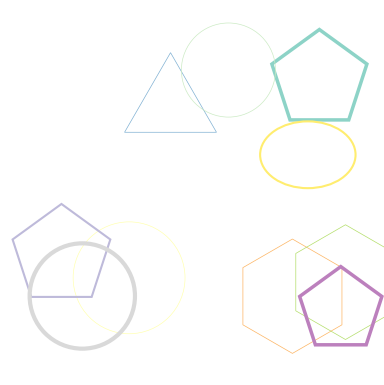[{"shape": "pentagon", "thickness": 2.5, "radius": 0.65, "center": [0.83, 0.794]}, {"shape": "circle", "thickness": 0.5, "radius": 0.73, "center": [0.335, 0.278]}, {"shape": "pentagon", "thickness": 1.5, "radius": 0.67, "center": [0.16, 0.337]}, {"shape": "triangle", "thickness": 0.5, "radius": 0.69, "center": [0.443, 0.725]}, {"shape": "hexagon", "thickness": 0.5, "radius": 0.74, "center": [0.76, 0.231]}, {"shape": "hexagon", "thickness": 0.5, "radius": 0.75, "center": [0.897, 0.267]}, {"shape": "circle", "thickness": 3, "radius": 0.68, "center": [0.214, 0.231]}, {"shape": "pentagon", "thickness": 2.5, "radius": 0.56, "center": [0.885, 0.195]}, {"shape": "circle", "thickness": 0.5, "radius": 0.61, "center": [0.593, 0.818]}, {"shape": "oval", "thickness": 1.5, "radius": 0.62, "center": [0.8, 0.598]}]